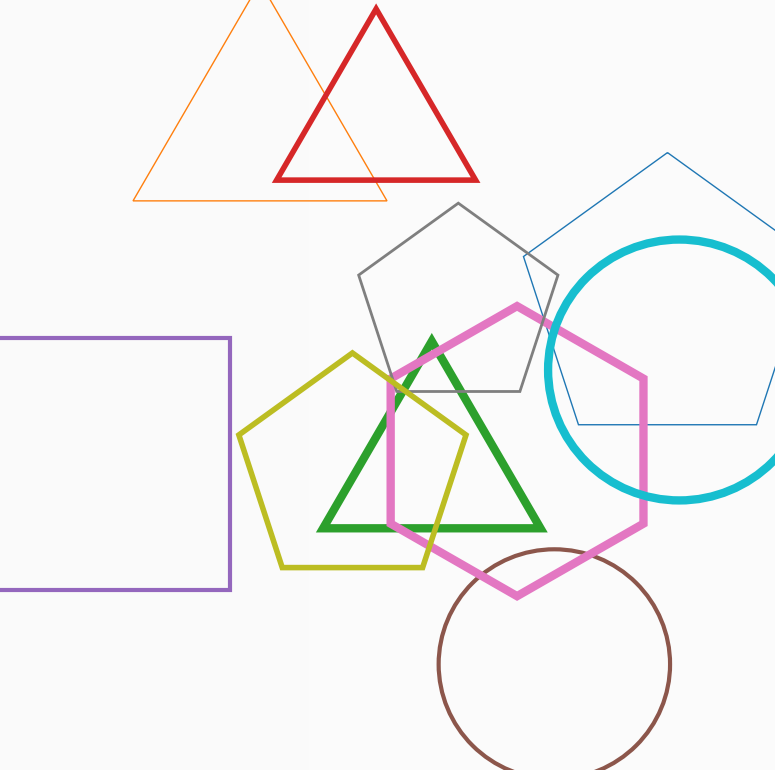[{"shape": "pentagon", "thickness": 0.5, "radius": 0.98, "center": [0.861, 0.606]}, {"shape": "triangle", "thickness": 0.5, "radius": 0.95, "center": [0.335, 0.834]}, {"shape": "triangle", "thickness": 3, "radius": 0.81, "center": [0.557, 0.395]}, {"shape": "triangle", "thickness": 2, "radius": 0.74, "center": [0.485, 0.84]}, {"shape": "square", "thickness": 1.5, "radius": 0.82, "center": [0.133, 0.398]}, {"shape": "circle", "thickness": 1.5, "radius": 0.75, "center": [0.715, 0.137]}, {"shape": "hexagon", "thickness": 3, "radius": 0.94, "center": [0.667, 0.414]}, {"shape": "pentagon", "thickness": 1, "radius": 0.68, "center": [0.591, 0.601]}, {"shape": "pentagon", "thickness": 2, "radius": 0.77, "center": [0.455, 0.388]}, {"shape": "circle", "thickness": 3, "radius": 0.85, "center": [0.877, 0.519]}]